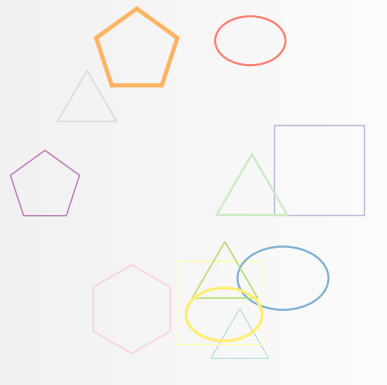[{"shape": "triangle", "thickness": 0.5, "radius": 0.43, "center": [0.619, 0.113]}, {"shape": "square", "thickness": 1, "radius": 0.54, "center": [0.565, 0.215]}, {"shape": "square", "thickness": 1, "radius": 0.58, "center": [0.824, 0.559]}, {"shape": "oval", "thickness": 1.5, "radius": 0.45, "center": [0.646, 0.894]}, {"shape": "oval", "thickness": 1.5, "radius": 0.59, "center": [0.73, 0.277]}, {"shape": "pentagon", "thickness": 3, "radius": 0.55, "center": [0.353, 0.867]}, {"shape": "triangle", "thickness": 1, "radius": 0.49, "center": [0.58, 0.275]}, {"shape": "hexagon", "thickness": 1, "radius": 0.57, "center": [0.34, 0.197]}, {"shape": "triangle", "thickness": 1, "radius": 0.44, "center": [0.225, 0.729]}, {"shape": "pentagon", "thickness": 1, "radius": 0.47, "center": [0.116, 0.516]}, {"shape": "triangle", "thickness": 1.5, "radius": 0.53, "center": [0.65, 0.494]}, {"shape": "oval", "thickness": 2, "radius": 0.49, "center": [0.578, 0.183]}]